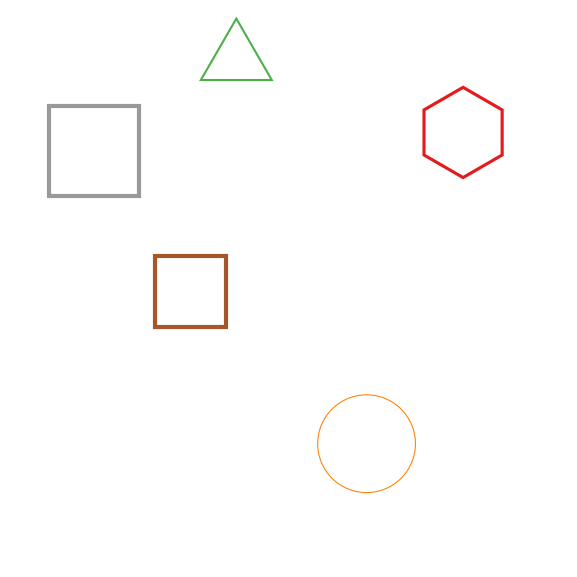[{"shape": "hexagon", "thickness": 1.5, "radius": 0.39, "center": [0.802, 0.77]}, {"shape": "triangle", "thickness": 1, "radius": 0.35, "center": [0.409, 0.896]}, {"shape": "circle", "thickness": 0.5, "radius": 0.42, "center": [0.635, 0.231]}, {"shape": "square", "thickness": 2, "radius": 0.31, "center": [0.33, 0.494]}, {"shape": "square", "thickness": 2, "radius": 0.39, "center": [0.163, 0.738]}]